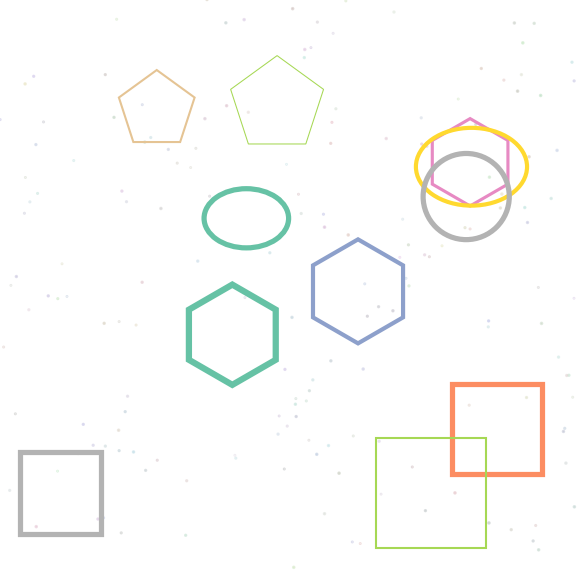[{"shape": "oval", "thickness": 2.5, "radius": 0.37, "center": [0.427, 0.621]}, {"shape": "hexagon", "thickness": 3, "radius": 0.43, "center": [0.402, 0.42]}, {"shape": "square", "thickness": 2.5, "radius": 0.39, "center": [0.86, 0.256]}, {"shape": "hexagon", "thickness": 2, "radius": 0.45, "center": [0.62, 0.495]}, {"shape": "hexagon", "thickness": 1.5, "radius": 0.38, "center": [0.814, 0.718]}, {"shape": "pentagon", "thickness": 0.5, "radius": 0.42, "center": [0.48, 0.818]}, {"shape": "square", "thickness": 1, "radius": 0.48, "center": [0.746, 0.146]}, {"shape": "oval", "thickness": 2, "radius": 0.48, "center": [0.816, 0.71]}, {"shape": "pentagon", "thickness": 1, "radius": 0.34, "center": [0.271, 0.809]}, {"shape": "circle", "thickness": 2.5, "radius": 0.37, "center": [0.807, 0.659]}, {"shape": "square", "thickness": 2.5, "radius": 0.35, "center": [0.105, 0.145]}]